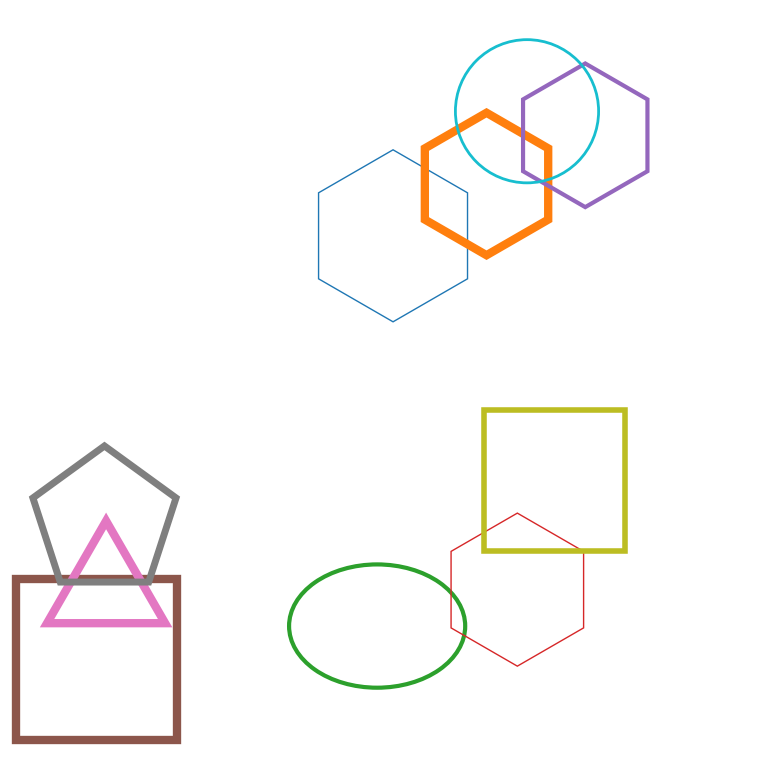[{"shape": "hexagon", "thickness": 0.5, "radius": 0.56, "center": [0.51, 0.694]}, {"shape": "hexagon", "thickness": 3, "radius": 0.46, "center": [0.632, 0.761]}, {"shape": "oval", "thickness": 1.5, "radius": 0.57, "center": [0.49, 0.187]}, {"shape": "hexagon", "thickness": 0.5, "radius": 0.5, "center": [0.672, 0.234]}, {"shape": "hexagon", "thickness": 1.5, "radius": 0.47, "center": [0.76, 0.824]}, {"shape": "square", "thickness": 3, "radius": 0.52, "center": [0.126, 0.144]}, {"shape": "triangle", "thickness": 3, "radius": 0.44, "center": [0.138, 0.235]}, {"shape": "pentagon", "thickness": 2.5, "radius": 0.49, "center": [0.136, 0.323]}, {"shape": "square", "thickness": 2, "radius": 0.46, "center": [0.721, 0.376]}, {"shape": "circle", "thickness": 1, "radius": 0.46, "center": [0.684, 0.856]}]